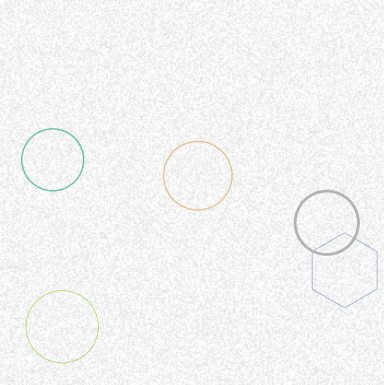[{"shape": "circle", "thickness": 1, "radius": 0.4, "center": [0.137, 0.585]}, {"shape": "hexagon", "thickness": 0.5, "radius": 0.49, "center": [0.895, 0.298]}, {"shape": "circle", "thickness": 0.5, "radius": 0.47, "center": [0.162, 0.151]}, {"shape": "circle", "thickness": 1, "radius": 0.45, "center": [0.514, 0.544]}, {"shape": "circle", "thickness": 2, "radius": 0.41, "center": [0.849, 0.421]}]